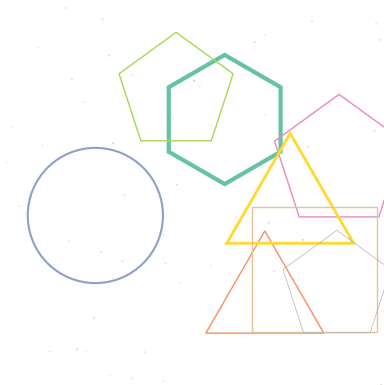[{"shape": "hexagon", "thickness": 3, "radius": 0.84, "center": [0.584, 0.69]}, {"shape": "triangle", "thickness": 1, "radius": 0.88, "center": [0.688, 0.223]}, {"shape": "circle", "thickness": 1.5, "radius": 0.88, "center": [0.248, 0.44]}, {"shape": "pentagon", "thickness": 1, "radius": 0.88, "center": [0.881, 0.579]}, {"shape": "pentagon", "thickness": 1, "radius": 0.78, "center": [0.457, 0.76]}, {"shape": "triangle", "thickness": 2, "radius": 0.95, "center": [0.754, 0.463]}, {"shape": "square", "thickness": 1, "radius": 0.81, "center": [0.816, 0.3]}, {"shape": "pentagon", "thickness": 0.5, "radius": 0.74, "center": [0.875, 0.255]}]